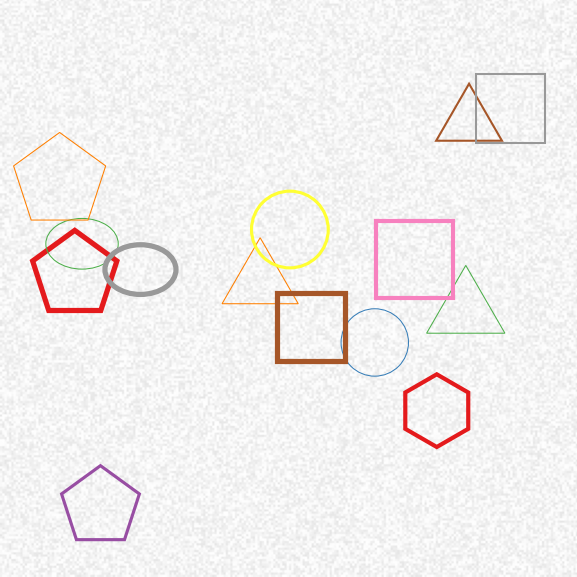[{"shape": "hexagon", "thickness": 2, "radius": 0.31, "center": [0.756, 0.288]}, {"shape": "pentagon", "thickness": 2.5, "radius": 0.38, "center": [0.129, 0.524]}, {"shape": "circle", "thickness": 0.5, "radius": 0.29, "center": [0.649, 0.406]}, {"shape": "oval", "thickness": 0.5, "radius": 0.31, "center": [0.142, 0.577]}, {"shape": "triangle", "thickness": 0.5, "radius": 0.39, "center": [0.807, 0.461]}, {"shape": "pentagon", "thickness": 1.5, "radius": 0.35, "center": [0.174, 0.122]}, {"shape": "triangle", "thickness": 0.5, "radius": 0.38, "center": [0.45, 0.511]}, {"shape": "pentagon", "thickness": 0.5, "radius": 0.42, "center": [0.103, 0.686]}, {"shape": "circle", "thickness": 1.5, "radius": 0.33, "center": [0.502, 0.602]}, {"shape": "square", "thickness": 2.5, "radius": 0.29, "center": [0.539, 0.433]}, {"shape": "triangle", "thickness": 1, "radius": 0.33, "center": [0.812, 0.788]}, {"shape": "square", "thickness": 2, "radius": 0.33, "center": [0.718, 0.549]}, {"shape": "oval", "thickness": 2.5, "radius": 0.31, "center": [0.243, 0.532]}, {"shape": "square", "thickness": 1, "radius": 0.3, "center": [0.884, 0.811]}]